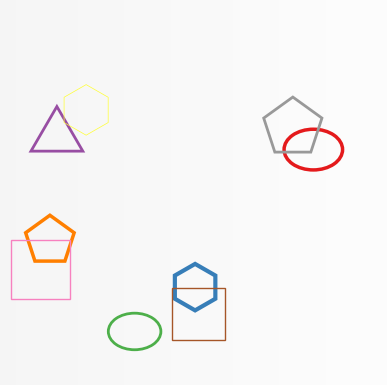[{"shape": "oval", "thickness": 2.5, "radius": 0.38, "center": [0.809, 0.611]}, {"shape": "hexagon", "thickness": 3, "radius": 0.3, "center": [0.503, 0.254]}, {"shape": "oval", "thickness": 2, "radius": 0.34, "center": [0.347, 0.139]}, {"shape": "triangle", "thickness": 2, "radius": 0.39, "center": [0.147, 0.646]}, {"shape": "pentagon", "thickness": 2.5, "radius": 0.33, "center": [0.129, 0.375]}, {"shape": "hexagon", "thickness": 0.5, "radius": 0.33, "center": [0.222, 0.715]}, {"shape": "square", "thickness": 1, "radius": 0.34, "center": [0.512, 0.184]}, {"shape": "square", "thickness": 1, "radius": 0.38, "center": [0.105, 0.301]}, {"shape": "pentagon", "thickness": 2, "radius": 0.4, "center": [0.756, 0.669]}]